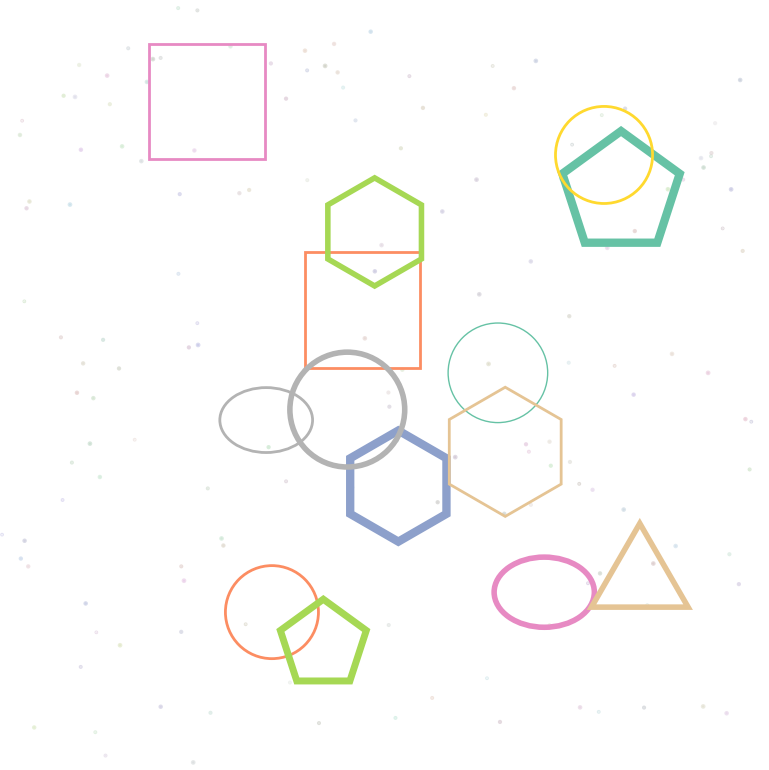[{"shape": "pentagon", "thickness": 3, "radius": 0.4, "center": [0.807, 0.75]}, {"shape": "circle", "thickness": 0.5, "radius": 0.32, "center": [0.647, 0.516]}, {"shape": "square", "thickness": 1, "radius": 0.37, "center": [0.47, 0.598]}, {"shape": "circle", "thickness": 1, "radius": 0.3, "center": [0.353, 0.205]}, {"shape": "hexagon", "thickness": 3, "radius": 0.36, "center": [0.517, 0.369]}, {"shape": "oval", "thickness": 2, "radius": 0.33, "center": [0.707, 0.231]}, {"shape": "square", "thickness": 1, "radius": 0.37, "center": [0.269, 0.868]}, {"shape": "pentagon", "thickness": 2.5, "radius": 0.29, "center": [0.42, 0.163]}, {"shape": "hexagon", "thickness": 2, "radius": 0.35, "center": [0.487, 0.699]}, {"shape": "circle", "thickness": 1, "radius": 0.32, "center": [0.784, 0.799]}, {"shape": "hexagon", "thickness": 1, "radius": 0.42, "center": [0.656, 0.413]}, {"shape": "triangle", "thickness": 2, "radius": 0.36, "center": [0.831, 0.248]}, {"shape": "oval", "thickness": 1, "radius": 0.3, "center": [0.346, 0.454]}, {"shape": "circle", "thickness": 2, "radius": 0.37, "center": [0.451, 0.468]}]